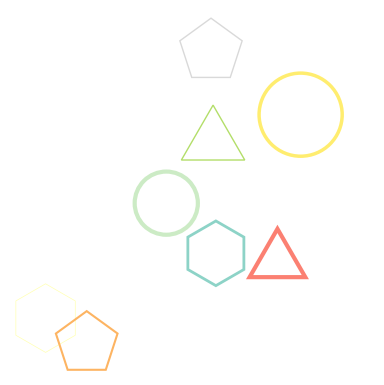[{"shape": "hexagon", "thickness": 2, "radius": 0.42, "center": [0.561, 0.342]}, {"shape": "hexagon", "thickness": 0.5, "radius": 0.45, "center": [0.118, 0.174]}, {"shape": "triangle", "thickness": 3, "radius": 0.42, "center": [0.721, 0.322]}, {"shape": "pentagon", "thickness": 1.5, "radius": 0.42, "center": [0.225, 0.108]}, {"shape": "triangle", "thickness": 1, "radius": 0.48, "center": [0.553, 0.632]}, {"shape": "pentagon", "thickness": 1, "radius": 0.43, "center": [0.548, 0.868]}, {"shape": "circle", "thickness": 3, "radius": 0.41, "center": [0.432, 0.472]}, {"shape": "circle", "thickness": 2.5, "radius": 0.54, "center": [0.781, 0.702]}]